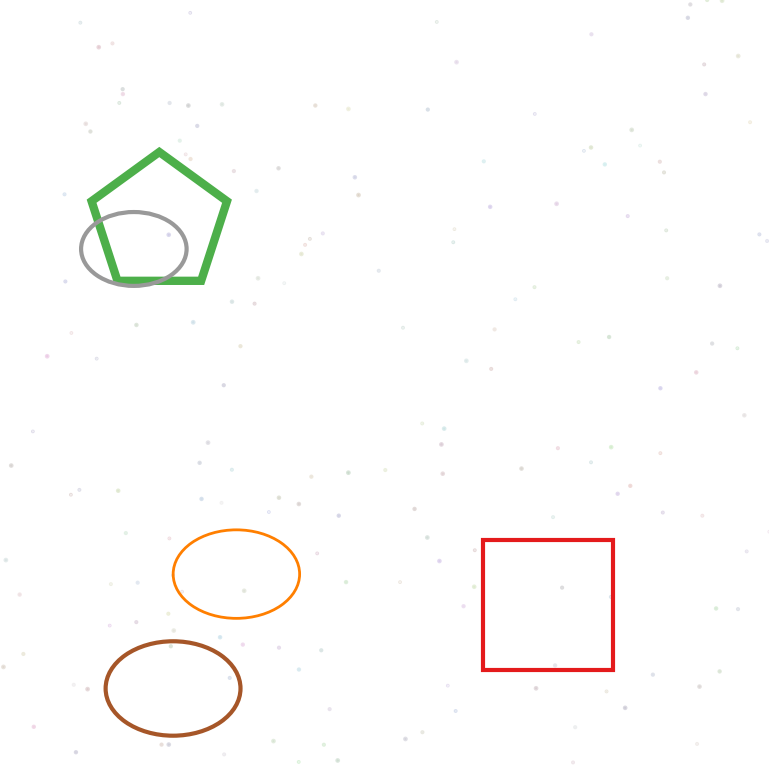[{"shape": "square", "thickness": 1.5, "radius": 0.42, "center": [0.712, 0.214]}, {"shape": "pentagon", "thickness": 3, "radius": 0.46, "center": [0.207, 0.71]}, {"shape": "oval", "thickness": 1, "radius": 0.41, "center": [0.307, 0.254]}, {"shape": "oval", "thickness": 1.5, "radius": 0.44, "center": [0.225, 0.106]}, {"shape": "oval", "thickness": 1.5, "radius": 0.34, "center": [0.174, 0.677]}]